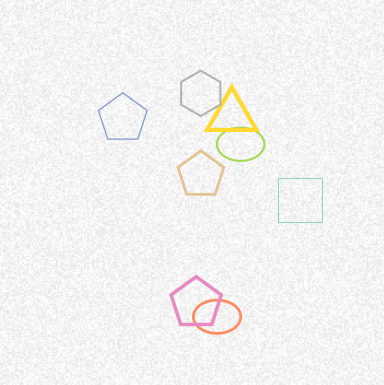[{"shape": "square", "thickness": 0.5, "radius": 0.29, "center": [0.779, 0.48]}, {"shape": "oval", "thickness": 2, "radius": 0.31, "center": [0.564, 0.177]}, {"shape": "pentagon", "thickness": 1, "radius": 0.33, "center": [0.319, 0.692]}, {"shape": "pentagon", "thickness": 2.5, "radius": 0.34, "center": [0.51, 0.213]}, {"shape": "oval", "thickness": 1.5, "radius": 0.31, "center": [0.625, 0.625]}, {"shape": "triangle", "thickness": 3, "radius": 0.37, "center": [0.602, 0.7]}, {"shape": "pentagon", "thickness": 2, "radius": 0.31, "center": [0.522, 0.546]}, {"shape": "hexagon", "thickness": 1.5, "radius": 0.29, "center": [0.521, 0.758]}]